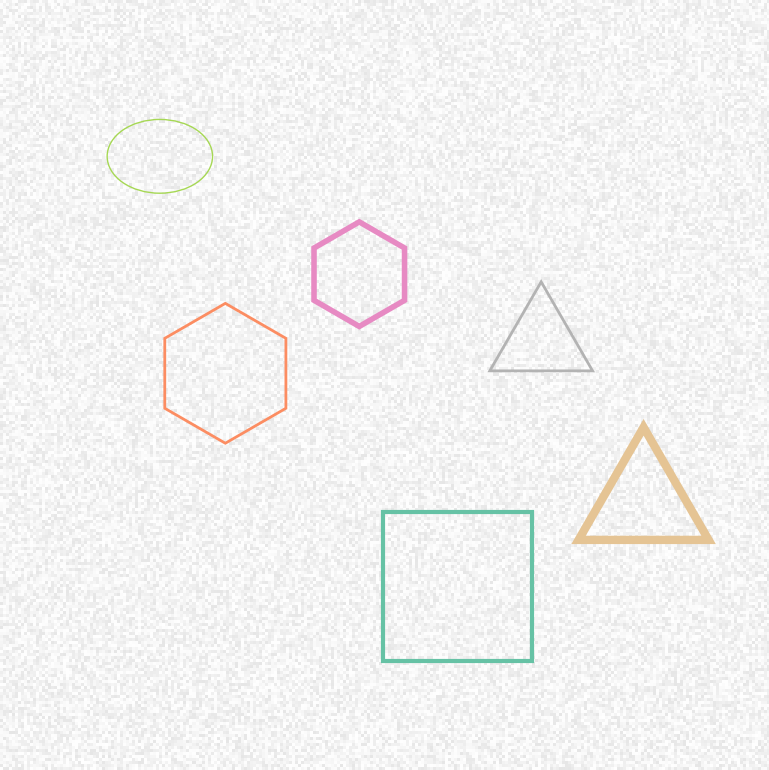[{"shape": "square", "thickness": 1.5, "radius": 0.48, "center": [0.594, 0.239]}, {"shape": "hexagon", "thickness": 1, "radius": 0.45, "center": [0.293, 0.515]}, {"shape": "hexagon", "thickness": 2, "radius": 0.34, "center": [0.467, 0.644]}, {"shape": "oval", "thickness": 0.5, "radius": 0.34, "center": [0.208, 0.797]}, {"shape": "triangle", "thickness": 3, "radius": 0.49, "center": [0.836, 0.348]}, {"shape": "triangle", "thickness": 1, "radius": 0.39, "center": [0.703, 0.557]}]